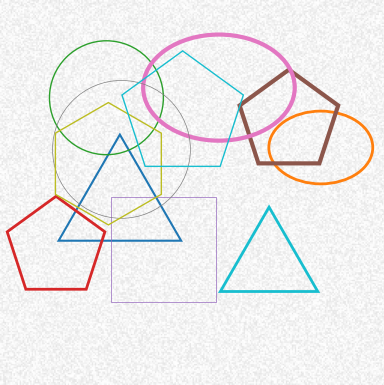[{"shape": "triangle", "thickness": 1.5, "radius": 0.92, "center": [0.311, 0.467]}, {"shape": "oval", "thickness": 2, "radius": 0.67, "center": [0.833, 0.617]}, {"shape": "circle", "thickness": 1, "radius": 0.74, "center": [0.276, 0.746]}, {"shape": "pentagon", "thickness": 2, "radius": 0.67, "center": [0.146, 0.357]}, {"shape": "square", "thickness": 0.5, "radius": 0.68, "center": [0.425, 0.352]}, {"shape": "pentagon", "thickness": 3, "radius": 0.67, "center": [0.75, 0.685]}, {"shape": "oval", "thickness": 3, "radius": 0.98, "center": [0.569, 0.772]}, {"shape": "circle", "thickness": 0.5, "radius": 0.9, "center": [0.316, 0.612]}, {"shape": "hexagon", "thickness": 1, "radius": 0.79, "center": [0.281, 0.575]}, {"shape": "pentagon", "thickness": 1, "radius": 0.83, "center": [0.474, 0.702]}, {"shape": "triangle", "thickness": 2, "radius": 0.73, "center": [0.699, 0.316]}]